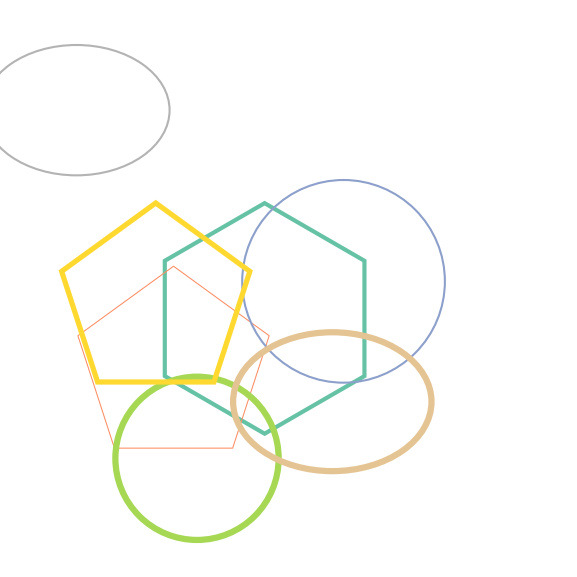[{"shape": "hexagon", "thickness": 2, "radius": 1.0, "center": [0.458, 0.448]}, {"shape": "pentagon", "thickness": 0.5, "radius": 0.87, "center": [0.301, 0.364]}, {"shape": "circle", "thickness": 1, "radius": 0.88, "center": [0.595, 0.512]}, {"shape": "circle", "thickness": 3, "radius": 0.71, "center": [0.341, 0.205]}, {"shape": "pentagon", "thickness": 2.5, "radius": 0.86, "center": [0.27, 0.476]}, {"shape": "oval", "thickness": 3, "radius": 0.86, "center": [0.575, 0.304]}, {"shape": "oval", "thickness": 1, "radius": 0.81, "center": [0.132, 0.808]}]